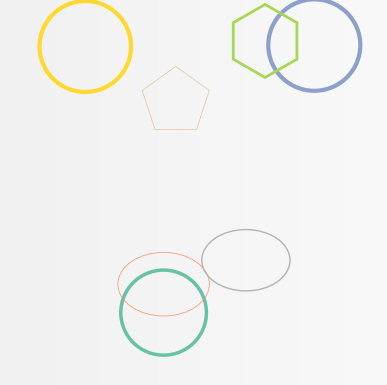[{"shape": "circle", "thickness": 2.5, "radius": 0.55, "center": [0.422, 0.188]}, {"shape": "oval", "thickness": 0.5, "radius": 0.59, "center": [0.422, 0.262]}, {"shape": "circle", "thickness": 3, "radius": 0.59, "center": [0.811, 0.883]}, {"shape": "hexagon", "thickness": 2, "radius": 0.47, "center": [0.684, 0.894]}, {"shape": "circle", "thickness": 3, "radius": 0.59, "center": [0.22, 0.879]}, {"shape": "pentagon", "thickness": 0.5, "radius": 0.45, "center": [0.454, 0.737]}, {"shape": "oval", "thickness": 1, "radius": 0.57, "center": [0.635, 0.324]}]